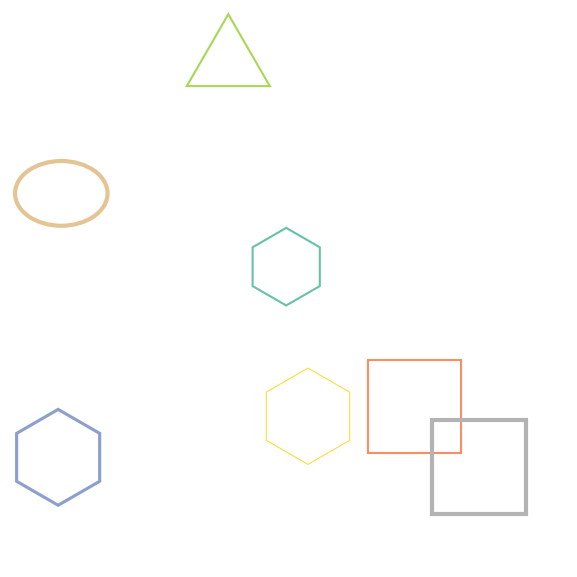[{"shape": "hexagon", "thickness": 1, "radius": 0.34, "center": [0.496, 0.537]}, {"shape": "square", "thickness": 1, "radius": 0.4, "center": [0.718, 0.296]}, {"shape": "hexagon", "thickness": 1.5, "radius": 0.41, "center": [0.101, 0.207]}, {"shape": "triangle", "thickness": 1, "radius": 0.42, "center": [0.395, 0.892]}, {"shape": "hexagon", "thickness": 0.5, "radius": 0.42, "center": [0.533, 0.278]}, {"shape": "oval", "thickness": 2, "radius": 0.4, "center": [0.106, 0.664]}, {"shape": "square", "thickness": 2, "radius": 0.4, "center": [0.83, 0.191]}]